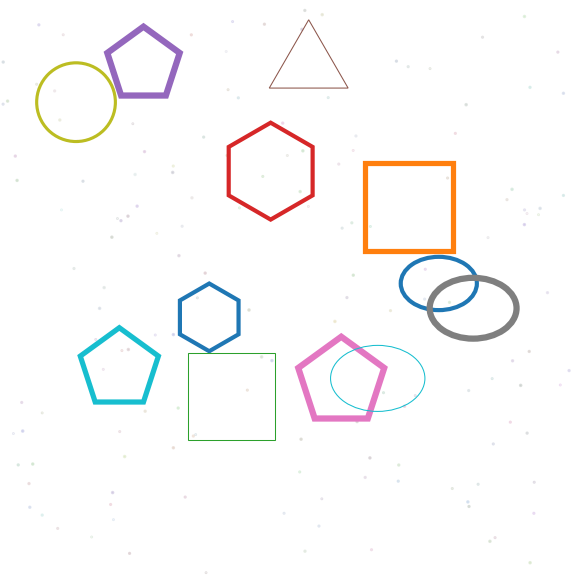[{"shape": "oval", "thickness": 2, "radius": 0.33, "center": [0.76, 0.508]}, {"shape": "hexagon", "thickness": 2, "radius": 0.29, "center": [0.362, 0.45]}, {"shape": "square", "thickness": 2.5, "radius": 0.38, "center": [0.708, 0.64]}, {"shape": "square", "thickness": 0.5, "radius": 0.38, "center": [0.4, 0.313]}, {"shape": "hexagon", "thickness": 2, "radius": 0.42, "center": [0.469, 0.703]}, {"shape": "pentagon", "thickness": 3, "radius": 0.33, "center": [0.248, 0.887]}, {"shape": "triangle", "thickness": 0.5, "radius": 0.39, "center": [0.535, 0.886]}, {"shape": "pentagon", "thickness": 3, "radius": 0.39, "center": [0.591, 0.338]}, {"shape": "oval", "thickness": 3, "radius": 0.38, "center": [0.819, 0.465]}, {"shape": "circle", "thickness": 1.5, "radius": 0.34, "center": [0.132, 0.822]}, {"shape": "pentagon", "thickness": 2.5, "radius": 0.36, "center": [0.207, 0.361]}, {"shape": "oval", "thickness": 0.5, "radius": 0.41, "center": [0.654, 0.344]}]